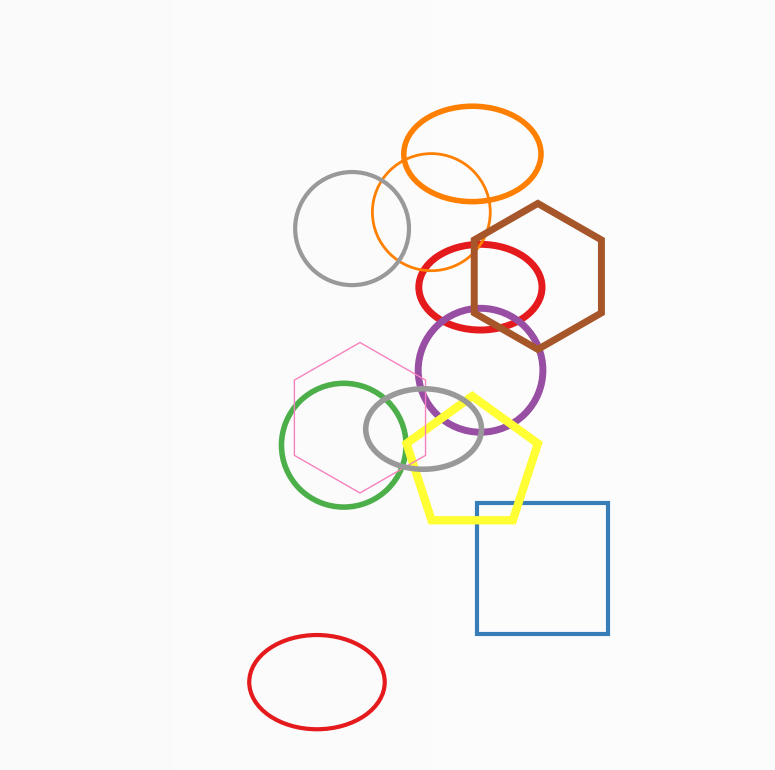[{"shape": "oval", "thickness": 1.5, "radius": 0.44, "center": [0.409, 0.114]}, {"shape": "oval", "thickness": 2.5, "radius": 0.4, "center": [0.62, 0.627]}, {"shape": "square", "thickness": 1.5, "radius": 0.42, "center": [0.7, 0.262]}, {"shape": "circle", "thickness": 2, "radius": 0.4, "center": [0.444, 0.422]}, {"shape": "circle", "thickness": 2.5, "radius": 0.4, "center": [0.62, 0.519]}, {"shape": "circle", "thickness": 1, "radius": 0.38, "center": [0.557, 0.724]}, {"shape": "oval", "thickness": 2, "radius": 0.44, "center": [0.61, 0.8]}, {"shape": "pentagon", "thickness": 3, "radius": 0.45, "center": [0.609, 0.396]}, {"shape": "hexagon", "thickness": 2.5, "radius": 0.47, "center": [0.694, 0.641]}, {"shape": "hexagon", "thickness": 0.5, "radius": 0.49, "center": [0.464, 0.457]}, {"shape": "oval", "thickness": 2, "radius": 0.37, "center": [0.547, 0.443]}, {"shape": "circle", "thickness": 1.5, "radius": 0.37, "center": [0.454, 0.703]}]